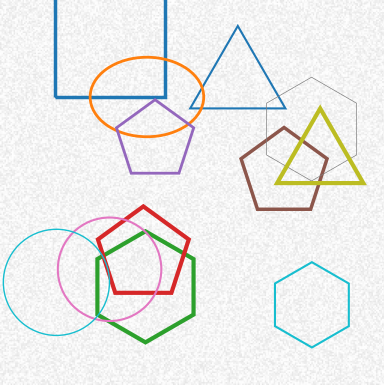[{"shape": "triangle", "thickness": 1.5, "radius": 0.71, "center": [0.618, 0.79]}, {"shape": "square", "thickness": 2.5, "radius": 0.71, "center": [0.286, 0.89]}, {"shape": "oval", "thickness": 2, "radius": 0.74, "center": [0.382, 0.748]}, {"shape": "hexagon", "thickness": 3, "radius": 0.72, "center": [0.378, 0.255]}, {"shape": "pentagon", "thickness": 3, "radius": 0.62, "center": [0.372, 0.34]}, {"shape": "pentagon", "thickness": 2, "radius": 0.53, "center": [0.403, 0.635]}, {"shape": "pentagon", "thickness": 2.5, "radius": 0.59, "center": [0.738, 0.551]}, {"shape": "circle", "thickness": 1.5, "radius": 0.67, "center": [0.285, 0.301]}, {"shape": "hexagon", "thickness": 0.5, "radius": 0.67, "center": [0.809, 0.665]}, {"shape": "triangle", "thickness": 3, "radius": 0.65, "center": [0.832, 0.589]}, {"shape": "hexagon", "thickness": 1.5, "radius": 0.55, "center": [0.81, 0.208]}, {"shape": "circle", "thickness": 1, "radius": 0.69, "center": [0.147, 0.267]}]